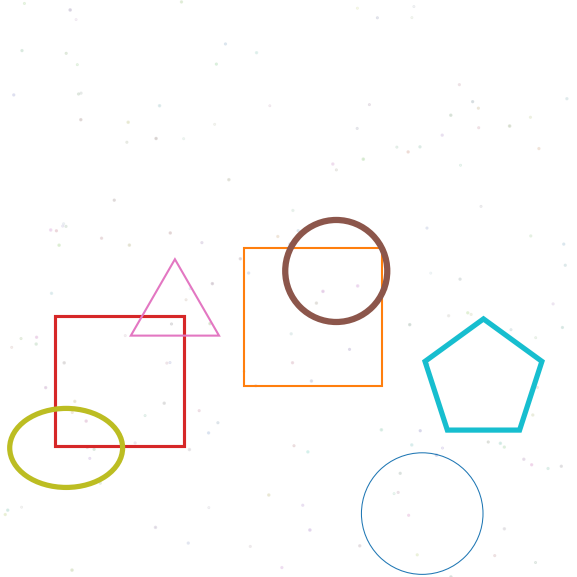[{"shape": "circle", "thickness": 0.5, "radius": 0.53, "center": [0.731, 0.11]}, {"shape": "square", "thickness": 1, "radius": 0.6, "center": [0.541, 0.451]}, {"shape": "square", "thickness": 1.5, "radius": 0.56, "center": [0.207, 0.34]}, {"shape": "circle", "thickness": 3, "radius": 0.44, "center": [0.582, 0.53]}, {"shape": "triangle", "thickness": 1, "radius": 0.44, "center": [0.303, 0.462]}, {"shape": "oval", "thickness": 2.5, "radius": 0.49, "center": [0.115, 0.224]}, {"shape": "pentagon", "thickness": 2.5, "radius": 0.53, "center": [0.837, 0.34]}]